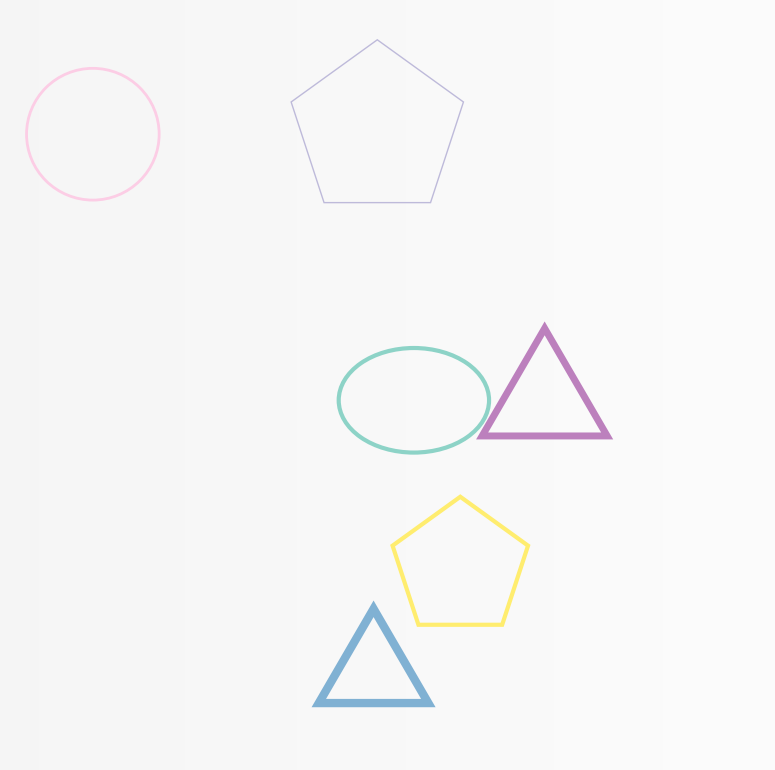[{"shape": "oval", "thickness": 1.5, "radius": 0.49, "center": [0.534, 0.48]}, {"shape": "pentagon", "thickness": 0.5, "radius": 0.58, "center": [0.487, 0.831]}, {"shape": "triangle", "thickness": 3, "radius": 0.41, "center": [0.482, 0.128]}, {"shape": "circle", "thickness": 1, "radius": 0.43, "center": [0.12, 0.826]}, {"shape": "triangle", "thickness": 2.5, "radius": 0.47, "center": [0.703, 0.48]}, {"shape": "pentagon", "thickness": 1.5, "radius": 0.46, "center": [0.594, 0.263]}]